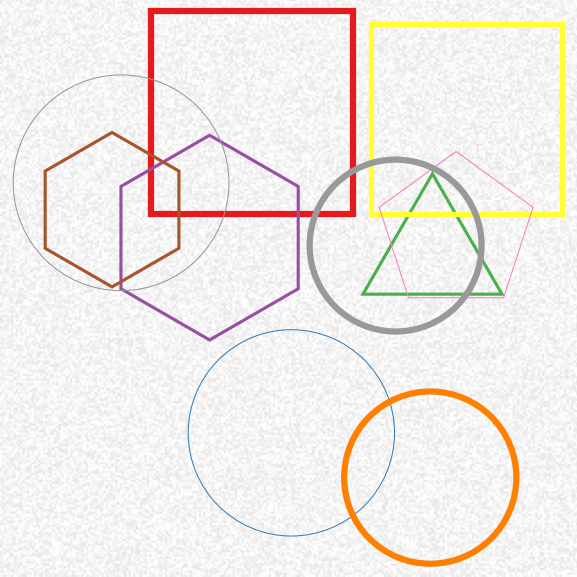[{"shape": "square", "thickness": 3, "radius": 0.88, "center": [0.436, 0.804]}, {"shape": "circle", "thickness": 0.5, "radius": 0.89, "center": [0.505, 0.25]}, {"shape": "triangle", "thickness": 1.5, "radius": 0.7, "center": [0.749, 0.559]}, {"shape": "hexagon", "thickness": 1.5, "radius": 0.89, "center": [0.363, 0.588]}, {"shape": "circle", "thickness": 3, "radius": 0.75, "center": [0.745, 0.172]}, {"shape": "square", "thickness": 2.5, "radius": 0.83, "center": [0.808, 0.793]}, {"shape": "hexagon", "thickness": 1.5, "radius": 0.67, "center": [0.194, 0.636]}, {"shape": "pentagon", "thickness": 0.5, "radius": 0.7, "center": [0.79, 0.597]}, {"shape": "circle", "thickness": 3, "radius": 0.74, "center": [0.685, 0.574]}, {"shape": "circle", "thickness": 0.5, "radius": 0.93, "center": [0.21, 0.683]}]